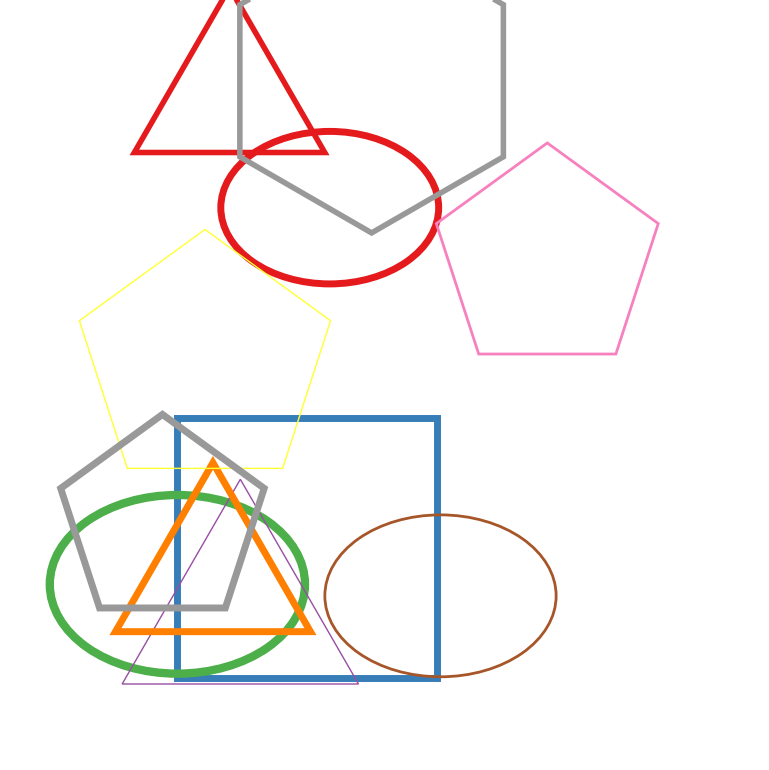[{"shape": "oval", "thickness": 2.5, "radius": 0.71, "center": [0.428, 0.73]}, {"shape": "triangle", "thickness": 2, "radius": 0.71, "center": [0.298, 0.873]}, {"shape": "square", "thickness": 2.5, "radius": 0.84, "center": [0.399, 0.288]}, {"shape": "oval", "thickness": 3, "radius": 0.83, "center": [0.23, 0.241]}, {"shape": "triangle", "thickness": 0.5, "radius": 0.89, "center": [0.312, 0.2]}, {"shape": "triangle", "thickness": 2.5, "radius": 0.73, "center": [0.277, 0.253]}, {"shape": "pentagon", "thickness": 0.5, "radius": 0.86, "center": [0.266, 0.53]}, {"shape": "oval", "thickness": 1, "radius": 0.75, "center": [0.572, 0.226]}, {"shape": "pentagon", "thickness": 1, "radius": 0.76, "center": [0.711, 0.663]}, {"shape": "pentagon", "thickness": 2.5, "radius": 0.69, "center": [0.211, 0.323]}, {"shape": "hexagon", "thickness": 2, "radius": 0.99, "center": [0.483, 0.895]}]